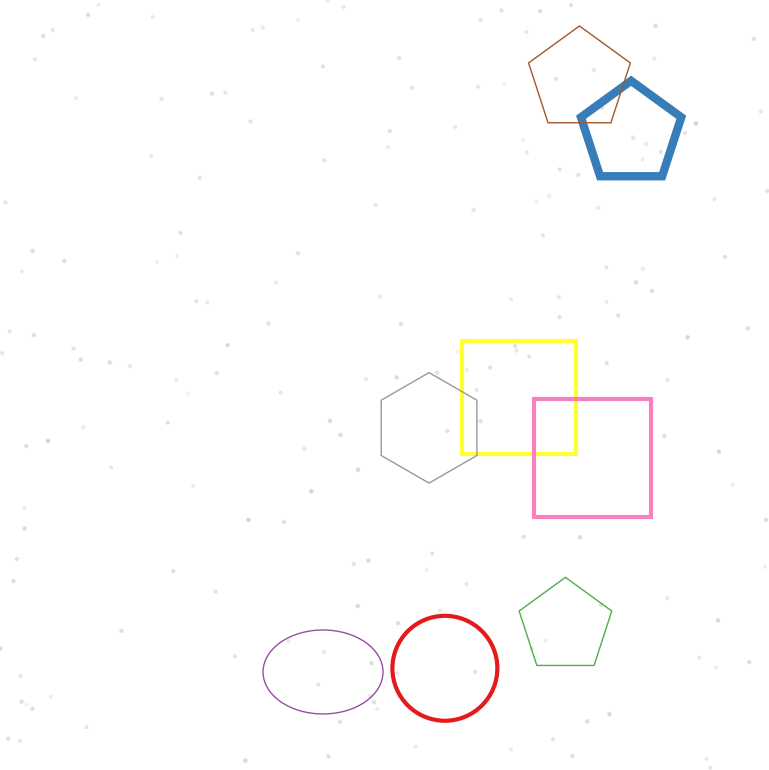[{"shape": "circle", "thickness": 1.5, "radius": 0.34, "center": [0.578, 0.132]}, {"shape": "pentagon", "thickness": 3, "radius": 0.34, "center": [0.82, 0.827]}, {"shape": "pentagon", "thickness": 0.5, "radius": 0.32, "center": [0.734, 0.187]}, {"shape": "oval", "thickness": 0.5, "radius": 0.39, "center": [0.42, 0.127]}, {"shape": "square", "thickness": 1.5, "radius": 0.37, "center": [0.674, 0.484]}, {"shape": "pentagon", "thickness": 0.5, "radius": 0.35, "center": [0.753, 0.897]}, {"shape": "square", "thickness": 1.5, "radius": 0.38, "center": [0.77, 0.405]}, {"shape": "hexagon", "thickness": 0.5, "radius": 0.36, "center": [0.557, 0.444]}]